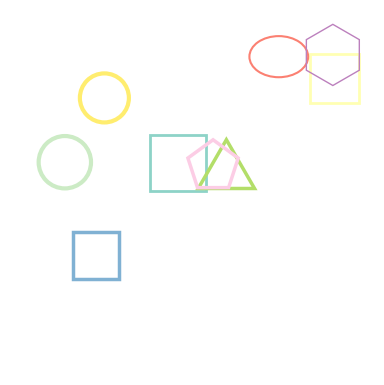[{"shape": "square", "thickness": 2, "radius": 0.37, "center": [0.462, 0.576]}, {"shape": "square", "thickness": 2, "radius": 0.32, "center": [0.869, 0.796]}, {"shape": "oval", "thickness": 1.5, "radius": 0.38, "center": [0.724, 0.853]}, {"shape": "square", "thickness": 2.5, "radius": 0.3, "center": [0.249, 0.336]}, {"shape": "triangle", "thickness": 2.5, "radius": 0.42, "center": [0.588, 0.553]}, {"shape": "pentagon", "thickness": 2.5, "radius": 0.34, "center": [0.553, 0.568]}, {"shape": "hexagon", "thickness": 1, "radius": 0.4, "center": [0.865, 0.857]}, {"shape": "circle", "thickness": 3, "radius": 0.34, "center": [0.168, 0.579]}, {"shape": "circle", "thickness": 3, "radius": 0.32, "center": [0.271, 0.746]}]